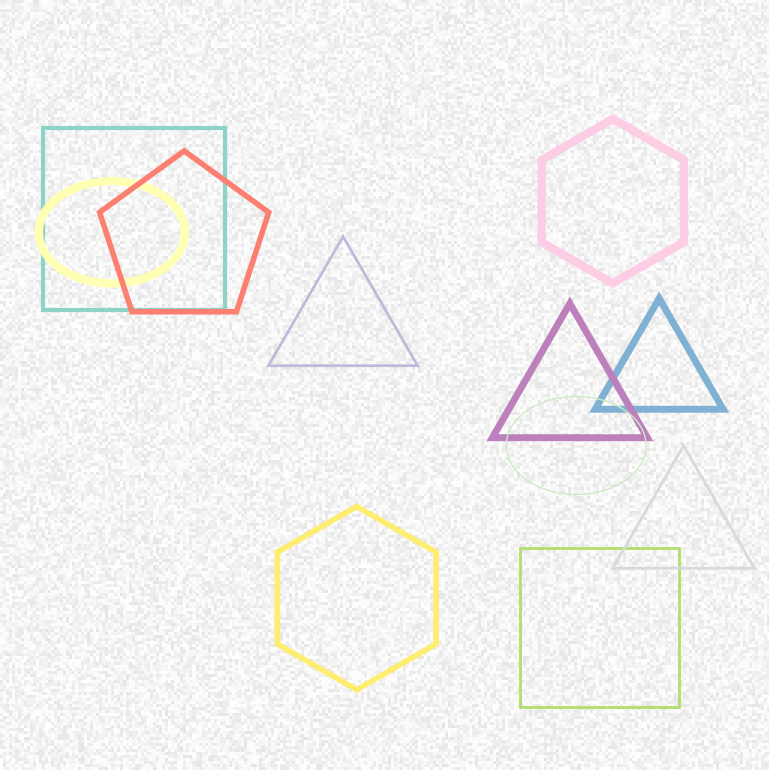[{"shape": "square", "thickness": 1.5, "radius": 0.59, "center": [0.175, 0.716]}, {"shape": "oval", "thickness": 3, "radius": 0.47, "center": [0.145, 0.698]}, {"shape": "triangle", "thickness": 1, "radius": 0.56, "center": [0.446, 0.581]}, {"shape": "pentagon", "thickness": 2, "radius": 0.58, "center": [0.239, 0.689]}, {"shape": "triangle", "thickness": 2.5, "radius": 0.48, "center": [0.856, 0.516]}, {"shape": "square", "thickness": 1, "radius": 0.52, "center": [0.778, 0.185]}, {"shape": "hexagon", "thickness": 3, "radius": 0.53, "center": [0.796, 0.739]}, {"shape": "triangle", "thickness": 1, "radius": 0.53, "center": [0.888, 0.315]}, {"shape": "triangle", "thickness": 2.5, "radius": 0.58, "center": [0.74, 0.49]}, {"shape": "oval", "thickness": 0.5, "radius": 0.45, "center": [0.748, 0.421]}, {"shape": "hexagon", "thickness": 2, "radius": 0.6, "center": [0.463, 0.223]}]